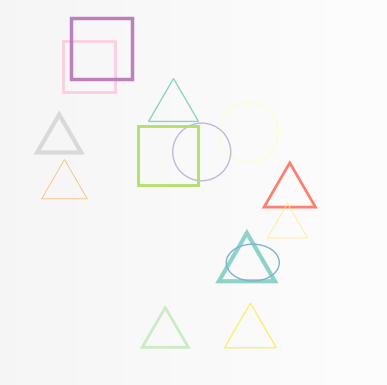[{"shape": "triangle", "thickness": 3, "radius": 0.42, "center": [0.637, 0.311]}, {"shape": "triangle", "thickness": 1, "radius": 0.37, "center": [0.448, 0.722]}, {"shape": "circle", "thickness": 0.5, "radius": 0.39, "center": [0.642, 0.656]}, {"shape": "circle", "thickness": 1, "radius": 0.37, "center": [0.521, 0.605]}, {"shape": "triangle", "thickness": 2, "radius": 0.38, "center": [0.748, 0.5]}, {"shape": "oval", "thickness": 1, "radius": 0.34, "center": [0.652, 0.318]}, {"shape": "triangle", "thickness": 0.5, "radius": 0.34, "center": [0.166, 0.518]}, {"shape": "square", "thickness": 2, "radius": 0.38, "center": [0.433, 0.597]}, {"shape": "square", "thickness": 2, "radius": 0.33, "center": [0.229, 0.827]}, {"shape": "triangle", "thickness": 3, "radius": 0.33, "center": [0.153, 0.637]}, {"shape": "square", "thickness": 2.5, "radius": 0.39, "center": [0.261, 0.874]}, {"shape": "triangle", "thickness": 2, "radius": 0.34, "center": [0.427, 0.132]}, {"shape": "triangle", "thickness": 1, "radius": 0.39, "center": [0.646, 0.135]}, {"shape": "triangle", "thickness": 0.5, "radius": 0.3, "center": [0.742, 0.412]}]